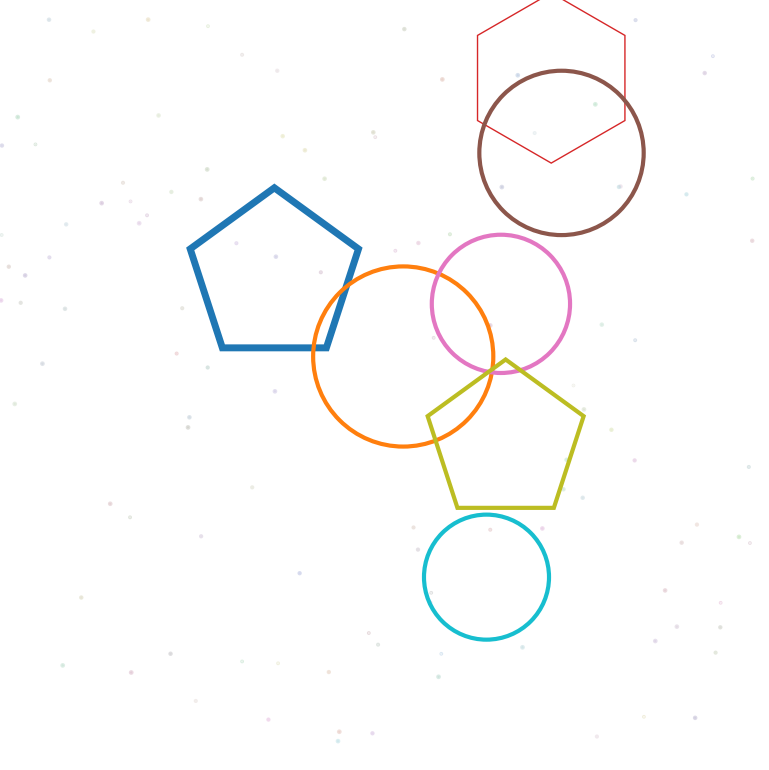[{"shape": "pentagon", "thickness": 2.5, "radius": 0.57, "center": [0.356, 0.641]}, {"shape": "circle", "thickness": 1.5, "radius": 0.58, "center": [0.524, 0.537]}, {"shape": "hexagon", "thickness": 0.5, "radius": 0.55, "center": [0.716, 0.899]}, {"shape": "circle", "thickness": 1.5, "radius": 0.53, "center": [0.729, 0.801]}, {"shape": "circle", "thickness": 1.5, "radius": 0.45, "center": [0.651, 0.605]}, {"shape": "pentagon", "thickness": 1.5, "radius": 0.53, "center": [0.657, 0.427]}, {"shape": "circle", "thickness": 1.5, "radius": 0.41, "center": [0.632, 0.25]}]